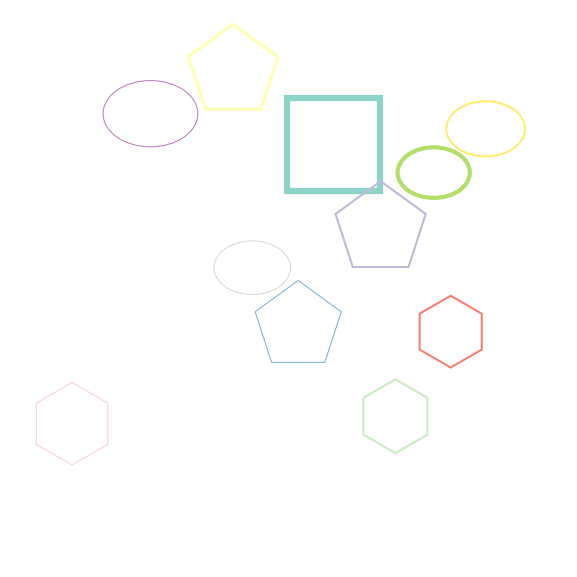[{"shape": "square", "thickness": 3, "radius": 0.4, "center": [0.577, 0.749]}, {"shape": "pentagon", "thickness": 1.5, "radius": 0.41, "center": [0.404, 0.876]}, {"shape": "pentagon", "thickness": 1, "radius": 0.41, "center": [0.659, 0.603]}, {"shape": "hexagon", "thickness": 1, "radius": 0.31, "center": [0.78, 0.425]}, {"shape": "pentagon", "thickness": 0.5, "radius": 0.39, "center": [0.516, 0.435]}, {"shape": "oval", "thickness": 2, "radius": 0.31, "center": [0.751, 0.7]}, {"shape": "hexagon", "thickness": 0.5, "radius": 0.36, "center": [0.125, 0.265]}, {"shape": "oval", "thickness": 0.5, "radius": 0.33, "center": [0.437, 0.536]}, {"shape": "oval", "thickness": 0.5, "radius": 0.41, "center": [0.261, 0.802]}, {"shape": "hexagon", "thickness": 1, "radius": 0.32, "center": [0.685, 0.278]}, {"shape": "oval", "thickness": 1, "radius": 0.34, "center": [0.841, 0.776]}]